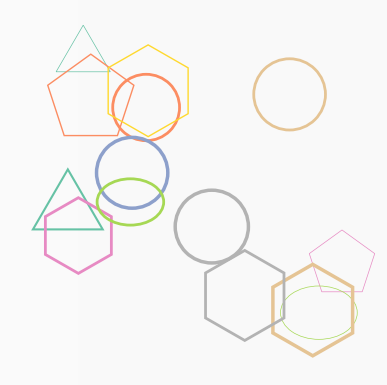[{"shape": "triangle", "thickness": 0.5, "radius": 0.4, "center": [0.215, 0.854]}, {"shape": "triangle", "thickness": 1.5, "radius": 0.52, "center": [0.175, 0.456]}, {"shape": "circle", "thickness": 2, "radius": 0.43, "center": [0.377, 0.721]}, {"shape": "pentagon", "thickness": 1, "radius": 0.58, "center": [0.234, 0.742]}, {"shape": "circle", "thickness": 2.5, "radius": 0.46, "center": [0.341, 0.551]}, {"shape": "pentagon", "thickness": 0.5, "radius": 0.44, "center": [0.883, 0.314]}, {"shape": "hexagon", "thickness": 2, "radius": 0.49, "center": [0.202, 0.388]}, {"shape": "oval", "thickness": 0.5, "radius": 0.49, "center": [0.823, 0.188]}, {"shape": "oval", "thickness": 2, "radius": 0.43, "center": [0.337, 0.475]}, {"shape": "hexagon", "thickness": 1, "radius": 0.6, "center": [0.382, 0.764]}, {"shape": "hexagon", "thickness": 2.5, "radius": 0.59, "center": [0.807, 0.195]}, {"shape": "circle", "thickness": 2, "radius": 0.46, "center": [0.747, 0.755]}, {"shape": "circle", "thickness": 2.5, "radius": 0.47, "center": [0.547, 0.411]}, {"shape": "hexagon", "thickness": 2, "radius": 0.58, "center": [0.632, 0.233]}]